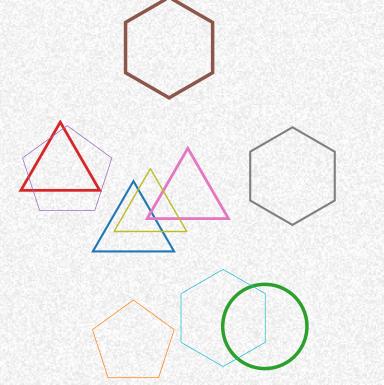[{"shape": "triangle", "thickness": 1.5, "radius": 0.61, "center": [0.347, 0.408]}, {"shape": "pentagon", "thickness": 0.5, "radius": 0.56, "center": [0.346, 0.109]}, {"shape": "circle", "thickness": 2.5, "radius": 0.55, "center": [0.688, 0.152]}, {"shape": "triangle", "thickness": 2, "radius": 0.59, "center": [0.157, 0.565]}, {"shape": "pentagon", "thickness": 0.5, "radius": 0.61, "center": [0.175, 0.552]}, {"shape": "hexagon", "thickness": 2.5, "radius": 0.65, "center": [0.439, 0.876]}, {"shape": "triangle", "thickness": 2, "radius": 0.61, "center": [0.488, 0.493]}, {"shape": "hexagon", "thickness": 1.5, "radius": 0.63, "center": [0.76, 0.543]}, {"shape": "triangle", "thickness": 1, "radius": 0.54, "center": [0.391, 0.453]}, {"shape": "hexagon", "thickness": 0.5, "radius": 0.63, "center": [0.58, 0.174]}]